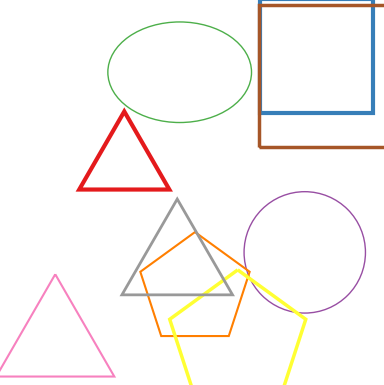[{"shape": "triangle", "thickness": 3, "radius": 0.68, "center": [0.323, 0.575]}, {"shape": "square", "thickness": 3, "radius": 0.73, "center": [0.821, 0.854]}, {"shape": "oval", "thickness": 1, "radius": 0.93, "center": [0.467, 0.812]}, {"shape": "circle", "thickness": 1, "radius": 0.79, "center": [0.792, 0.344]}, {"shape": "pentagon", "thickness": 1.5, "radius": 0.75, "center": [0.506, 0.248]}, {"shape": "pentagon", "thickness": 2.5, "radius": 0.93, "center": [0.618, 0.113]}, {"shape": "square", "thickness": 2.5, "radius": 0.93, "center": [0.858, 0.803]}, {"shape": "triangle", "thickness": 1.5, "radius": 0.89, "center": [0.144, 0.111]}, {"shape": "triangle", "thickness": 2, "radius": 0.83, "center": [0.46, 0.317]}]